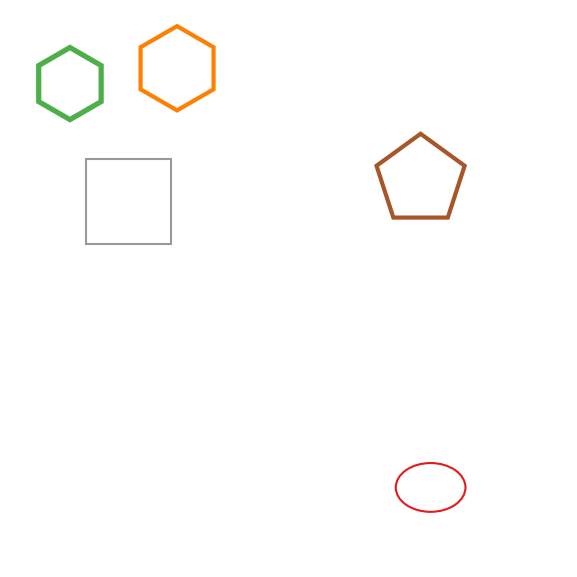[{"shape": "oval", "thickness": 1, "radius": 0.3, "center": [0.746, 0.155]}, {"shape": "hexagon", "thickness": 2.5, "radius": 0.31, "center": [0.121, 0.854]}, {"shape": "hexagon", "thickness": 2, "radius": 0.36, "center": [0.307, 0.881]}, {"shape": "pentagon", "thickness": 2, "radius": 0.4, "center": [0.728, 0.687]}, {"shape": "square", "thickness": 1, "radius": 0.37, "center": [0.223, 0.65]}]